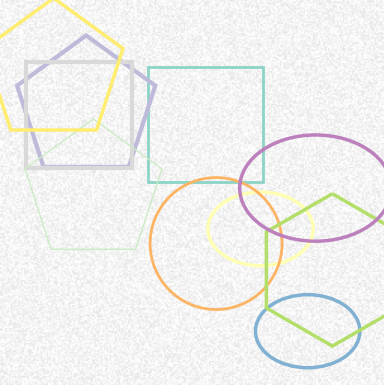[{"shape": "square", "thickness": 2, "radius": 0.74, "center": [0.534, 0.676]}, {"shape": "oval", "thickness": 2.5, "radius": 0.68, "center": [0.677, 0.405]}, {"shape": "pentagon", "thickness": 3, "radius": 0.94, "center": [0.224, 0.719]}, {"shape": "oval", "thickness": 2.5, "radius": 0.68, "center": [0.799, 0.14]}, {"shape": "circle", "thickness": 2, "radius": 0.86, "center": [0.561, 0.367]}, {"shape": "hexagon", "thickness": 2.5, "radius": 0.99, "center": [0.863, 0.299]}, {"shape": "square", "thickness": 3, "radius": 0.69, "center": [0.205, 0.702]}, {"shape": "oval", "thickness": 2.5, "radius": 0.99, "center": [0.82, 0.511]}, {"shape": "pentagon", "thickness": 1, "radius": 0.93, "center": [0.243, 0.504]}, {"shape": "pentagon", "thickness": 2.5, "radius": 0.95, "center": [0.139, 0.815]}]